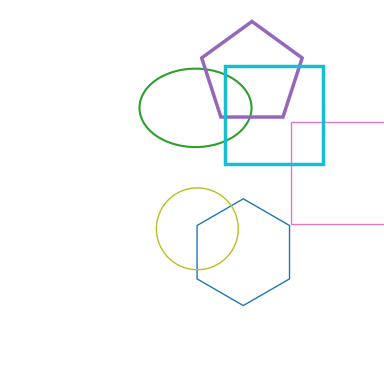[{"shape": "hexagon", "thickness": 1, "radius": 0.69, "center": [0.632, 0.345]}, {"shape": "oval", "thickness": 1.5, "radius": 0.73, "center": [0.508, 0.72]}, {"shape": "pentagon", "thickness": 2.5, "radius": 0.69, "center": [0.654, 0.807]}, {"shape": "square", "thickness": 1, "radius": 0.66, "center": [0.887, 0.551]}, {"shape": "circle", "thickness": 1, "radius": 0.53, "center": [0.513, 0.406]}, {"shape": "square", "thickness": 2.5, "radius": 0.64, "center": [0.711, 0.701]}]